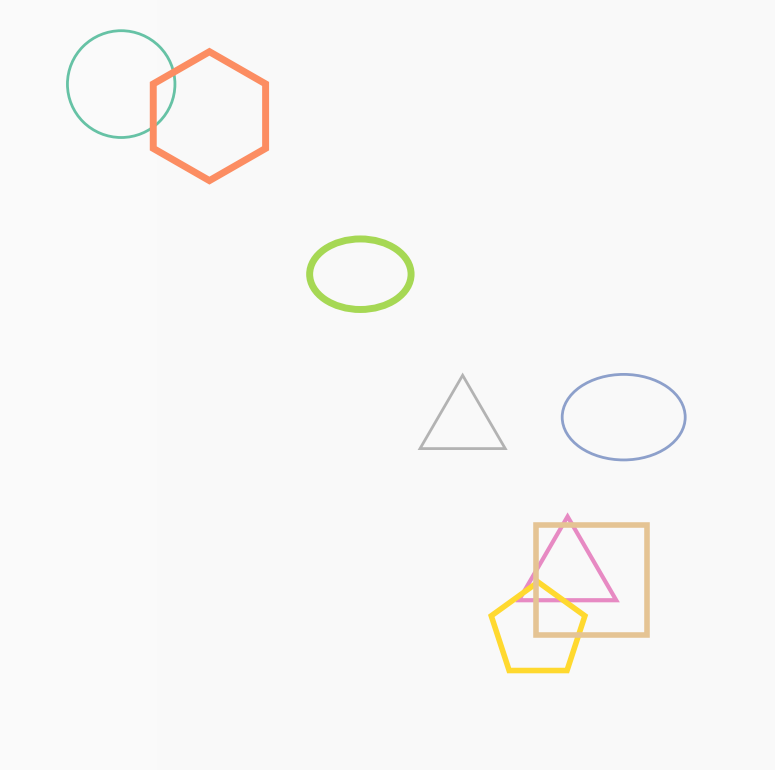[{"shape": "circle", "thickness": 1, "radius": 0.35, "center": [0.156, 0.891]}, {"shape": "hexagon", "thickness": 2.5, "radius": 0.42, "center": [0.27, 0.849]}, {"shape": "oval", "thickness": 1, "radius": 0.4, "center": [0.805, 0.458]}, {"shape": "triangle", "thickness": 1.5, "radius": 0.36, "center": [0.732, 0.257]}, {"shape": "oval", "thickness": 2.5, "radius": 0.33, "center": [0.465, 0.644]}, {"shape": "pentagon", "thickness": 2, "radius": 0.32, "center": [0.694, 0.181]}, {"shape": "square", "thickness": 2, "radius": 0.36, "center": [0.764, 0.247]}, {"shape": "triangle", "thickness": 1, "radius": 0.32, "center": [0.597, 0.449]}]